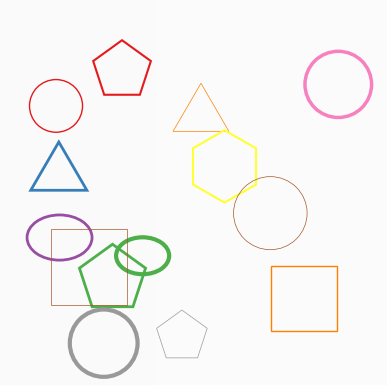[{"shape": "pentagon", "thickness": 1.5, "radius": 0.39, "center": [0.315, 0.817]}, {"shape": "circle", "thickness": 1, "radius": 0.34, "center": [0.145, 0.725]}, {"shape": "triangle", "thickness": 2, "radius": 0.42, "center": [0.152, 0.548]}, {"shape": "pentagon", "thickness": 2, "radius": 0.45, "center": [0.29, 0.276]}, {"shape": "oval", "thickness": 3, "radius": 0.34, "center": [0.368, 0.336]}, {"shape": "oval", "thickness": 2, "radius": 0.42, "center": [0.154, 0.383]}, {"shape": "square", "thickness": 1, "radius": 0.42, "center": [0.785, 0.226]}, {"shape": "triangle", "thickness": 0.5, "radius": 0.42, "center": [0.519, 0.7]}, {"shape": "hexagon", "thickness": 1.5, "radius": 0.47, "center": [0.579, 0.568]}, {"shape": "circle", "thickness": 0.5, "radius": 0.47, "center": [0.698, 0.446]}, {"shape": "square", "thickness": 0.5, "radius": 0.49, "center": [0.23, 0.306]}, {"shape": "circle", "thickness": 2.5, "radius": 0.43, "center": [0.873, 0.781]}, {"shape": "pentagon", "thickness": 0.5, "radius": 0.34, "center": [0.469, 0.126]}, {"shape": "circle", "thickness": 3, "radius": 0.44, "center": [0.268, 0.109]}]